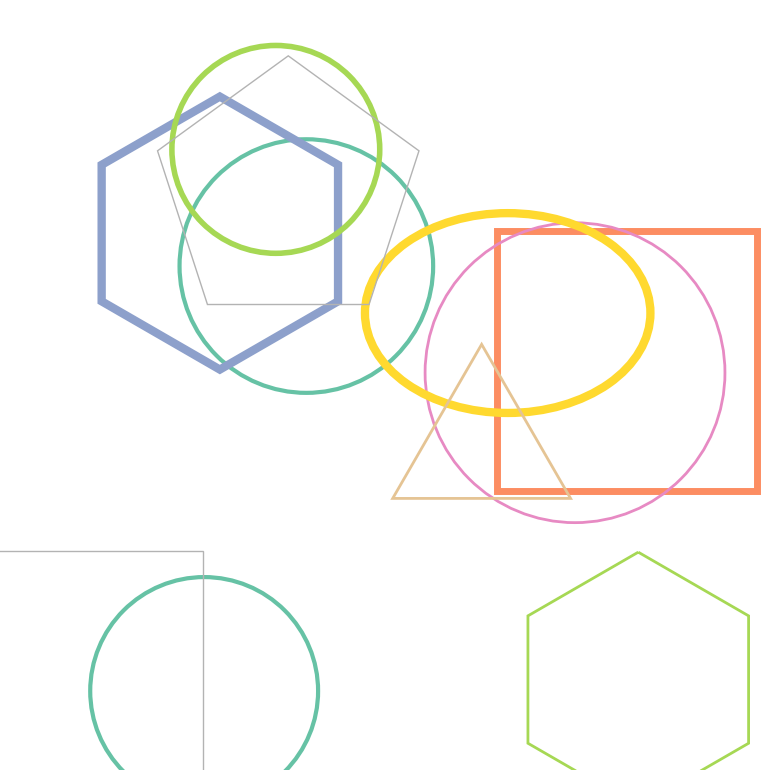[{"shape": "circle", "thickness": 1.5, "radius": 0.82, "center": [0.398, 0.654]}, {"shape": "circle", "thickness": 1.5, "radius": 0.74, "center": [0.265, 0.103]}, {"shape": "square", "thickness": 2.5, "radius": 0.85, "center": [0.815, 0.531]}, {"shape": "hexagon", "thickness": 3, "radius": 0.89, "center": [0.286, 0.697]}, {"shape": "circle", "thickness": 1, "radius": 0.97, "center": [0.747, 0.516]}, {"shape": "circle", "thickness": 2, "radius": 0.67, "center": [0.358, 0.806]}, {"shape": "hexagon", "thickness": 1, "radius": 0.83, "center": [0.829, 0.117]}, {"shape": "oval", "thickness": 3, "radius": 0.93, "center": [0.659, 0.593]}, {"shape": "triangle", "thickness": 1, "radius": 0.67, "center": [0.625, 0.419]}, {"shape": "square", "thickness": 0.5, "radius": 0.72, "center": [0.12, 0.141]}, {"shape": "pentagon", "thickness": 0.5, "radius": 0.89, "center": [0.374, 0.749]}]